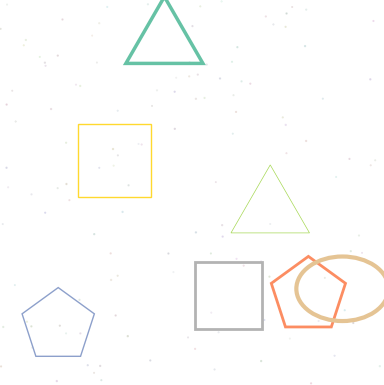[{"shape": "triangle", "thickness": 2.5, "radius": 0.58, "center": [0.427, 0.893]}, {"shape": "pentagon", "thickness": 2, "radius": 0.51, "center": [0.801, 0.233]}, {"shape": "pentagon", "thickness": 1, "radius": 0.49, "center": [0.151, 0.154]}, {"shape": "triangle", "thickness": 0.5, "radius": 0.59, "center": [0.702, 0.454]}, {"shape": "square", "thickness": 1, "radius": 0.48, "center": [0.298, 0.583]}, {"shape": "oval", "thickness": 3, "radius": 0.6, "center": [0.889, 0.25]}, {"shape": "square", "thickness": 2, "radius": 0.43, "center": [0.594, 0.233]}]